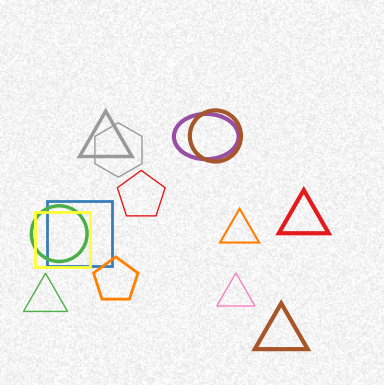[{"shape": "pentagon", "thickness": 1, "radius": 0.33, "center": [0.367, 0.492]}, {"shape": "triangle", "thickness": 3, "radius": 0.37, "center": [0.789, 0.432]}, {"shape": "square", "thickness": 2, "radius": 0.42, "center": [0.206, 0.393]}, {"shape": "triangle", "thickness": 1, "radius": 0.33, "center": [0.118, 0.224]}, {"shape": "circle", "thickness": 2.5, "radius": 0.36, "center": [0.154, 0.393]}, {"shape": "oval", "thickness": 3, "radius": 0.42, "center": [0.536, 0.645]}, {"shape": "triangle", "thickness": 1.5, "radius": 0.29, "center": [0.622, 0.399]}, {"shape": "pentagon", "thickness": 2, "radius": 0.3, "center": [0.301, 0.272]}, {"shape": "square", "thickness": 2, "radius": 0.35, "center": [0.162, 0.378]}, {"shape": "triangle", "thickness": 3, "radius": 0.4, "center": [0.73, 0.133]}, {"shape": "circle", "thickness": 3, "radius": 0.33, "center": [0.56, 0.647]}, {"shape": "triangle", "thickness": 1, "radius": 0.29, "center": [0.613, 0.234]}, {"shape": "hexagon", "thickness": 1, "radius": 0.35, "center": [0.308, 0.61]}, {"shape": "triangle", "thickness": 2.5, "radius": 0.39, "center": [0.275, 0.633]}]